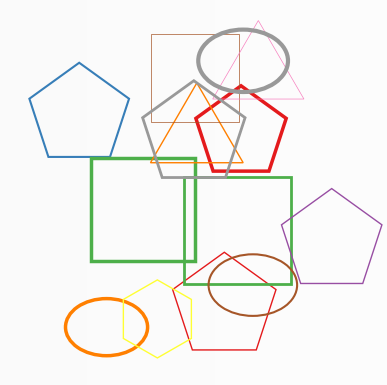[{"shape": "pentagon", "thickness": 1, "radius": 0.7, "center": [0.579, 0.205]}, {"shape": "pentagon", "thickness": 2.5, "radius": 0.61, "center": [0.622, 0.655]}, {"shape": "pentagon", "thickness": 1.5, "radius": 0.68, "center": [0.204, 0.702]}, {"shape": "square", "thickness": 2, "radius": 0.69, "center": [0.613, 0.401]}, {"shape": "square", "thickness": 2.5, "radius": 0.67, "center": [0.369, 0.456]}, {"shape": "pentagon", "thickness": 1, "radius": 0.68, "center": [0.856, 0.374]}, {"shape": "triangle", "thickness": 1, "radius": 0.69, "center": [0.508, 0.646]}, {"shape": "oval", "thickness": 2.5, "radius": 0.53, "center": [0.275, 0.15]}, {"shape": "hexagon", "thickness": 1, "radius": 0.51, "center": [0.406, 0.172]}, {"shape": "oval", "thickness": 1.5, "radius": 0.57, "center": [0.653, 0.259]}, {"shape": "square", "thickness": 0.5, "radius": 0.57, "center": [0.504, 0.798]}, {"shape": "triangle", "thickness": 0.5, "radius": 0.68, "center": [0.667, 0.811]}, {"shape": "pentagon", "thickness": 2, "radius": 0.7, "center": [0.5, 0.651]}, {"shape": "oval", "thickness": 3, "radius": 0.58, "center": [0.627, 0.842]}]